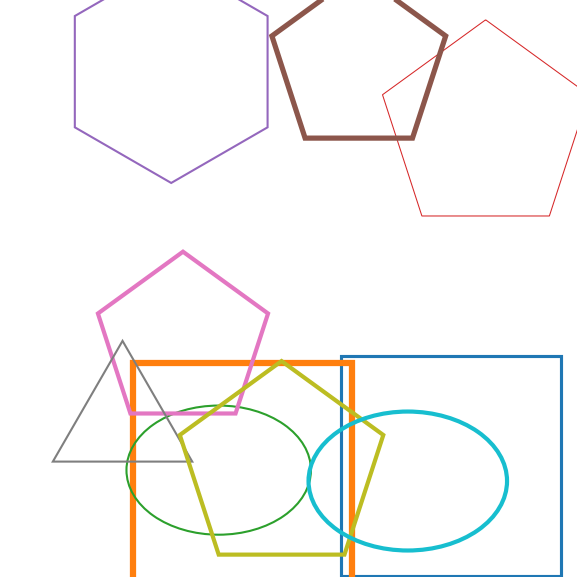[{"shape": "square", "thickness": 1.5, "radius": 0.95, "center": [0.78, 0.192]}, {"shape": "square", "thickness": 3, "radius": 0.95, "center": [0.42, 0.182]}, {"shape": "oval", "thickness": 1, "radius": 0.8, "center": [0.379, 0.185]}, {"shape": "pentagon", "thickness": 0.5, "radius": 0.94, "center": [0.841, 0.777]}, {"shape": "hexagon", "thickness": 1, "radius": 0.96, "center": [0.296, 0.875]}, {"shape": "pentagon", "thickness": 2.5, "radius": 0.79, "center": [0.621, 0.888]}, {"shape": "pentagon", "thickness": 2, "radius": 0.77, "center": [0.317, 0.408]}, {"shape": "triangle", "thickness": 1, "radius": 0.7, "center": [0.212, 0.27]}, {"shape": "pentagon", "thickness": 2, "radius": 0.93, "center": [0.488, 0.189]}, {"shape": "oval", "thickness": 2, "radius": 0.86, "center": [0.706, 0.166]}]